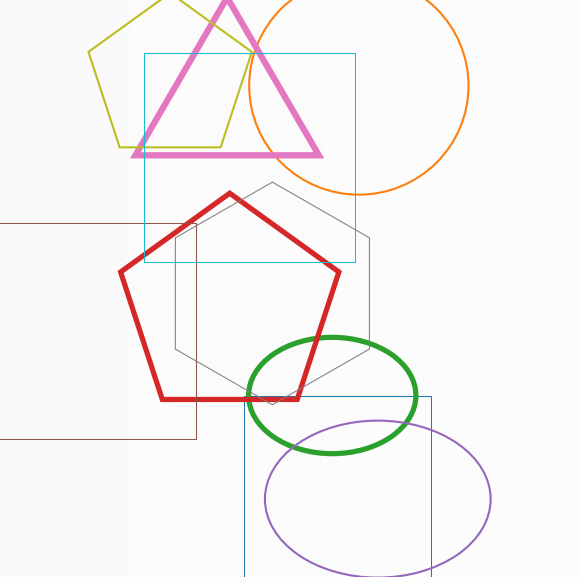[{"shape": "square", "thickness": 0.5, "radius": 0.81, "center": [0.581, 0.153]}, {"shape": "circle", "thickness": 1, "radius": 0.94, "center": [0.617, 0.851]}, {"shape": "oval", "thickness": 2.5, "radius": 0.72, "center": [0.572, 0.314]}, {"shape": "pentagon", "thickness": 2.5, "radius": 0.99, "center": [0.395, 0.467]}, {"shape": "oval", "thickness": 1, "radius": 0.97, "center": [0.65, 0.135]}, {"shape": "square", "thickness": 0.5, "radius": 0.94, "center": [0.15, 0.426]}, {"shape": "triangle", "thickness": 3, "radius": 0.91, "center": [0.391, 0.821]}, {"shape": "hexagon", "thickness": 0.5, "radius": 0.96, "center": [0.469, 0.491]}, {"shape": "pentagon", "thickness": 1, "radius": 0.74, "center": [0.293, 0.864]}, {"shape": "square", "thickness": 0.5, "radius": 0.91, "center": [0.43, 0.726]}]